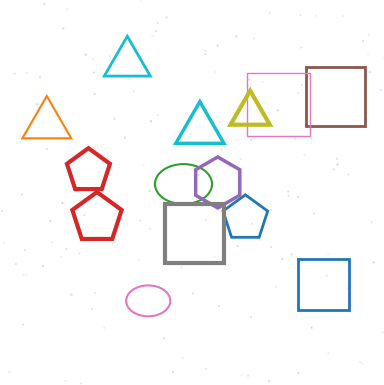[{"shape": "pentagon", "thickness": 2, "radius": 0.3, "center": [0.637, 0.433]}, {"shape": "square", "thickness": 2, "radius": 0.33, "center": [0.84, 0.261]}, {"shape": "triangle", "thickness": 1.5, "radius": 0.37, "center": [0.122, 0.677]}, {"shape": "oval", "thickness": 1.5, "radius": 0.37, "center": [0.477, 0.522]}, {"shape": "pentagon", "thickness": 3, "radius": 0.29, "center": [0.23, 0.556]}, {"shape": "pentagon", "thickness": 3, "radius": 0.34, "center": [0.252, 0.434]}, {"shape": "hexagon", "thickness": 2.5, "radius": 0.33, "center": [0.566, 0.526]}, {"shape": "square", "thickness": 2, "radius": 0.38, "center": [0.87, 0.749]}, {"shape": "oval", "thickness": 1.5, "radius": 0.29, "center": [0.385, 0.219]}, {"shape": "square", "thickness": 1, "radius": 0.41, "center": [0.723, 0.728]}, {"shape": "square", "thickness": 3, "radius": 0.38, "center": [0.505, 0.393]}, {"shape": "triangle", "thickness": 3, "radius": 0.29, "center": [0.65, 0.706]}, {"shape": "triangle", "thickness": 2, "radius": 0.35, "center": [0.331, 0.837]}, {"shape": "triangle", "thickness": 2.5, "radius": 0.36, "center": [0.519, 0.664]}]